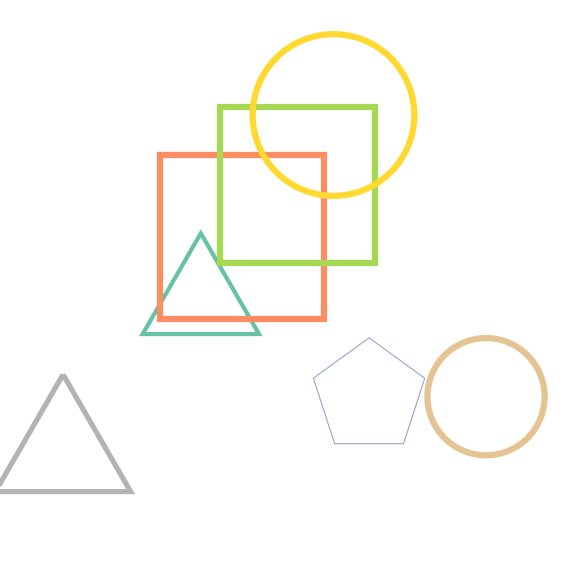[{"shape": "triangle", "thickness": 2, "radius": 0.58, "center": [0.348, 0.479]}, {"shape": "square", "thickness": 3, "radius": 0.71, "center": [0.419, 0.589]}, {"shape": "pentagon", "thickness": 0.5, "radius": 0.51, "center": [0.639, 0.313]}, {"shape": "square", "thickness": 3, "radius": 0.67, "center": [0.515, 0.679]}, {"shape": "circle", "thickness": 3, "radius": 0.7, "center": [0.577, 0.8]}, {"shape": "circle", "thickness": 3, "radius": 0.51, "center": [0.842, 0.312]}, {"shape": "triangle", "thickness": 2.5, "radius": 0.68, "center": [0.109, 0.215]}]